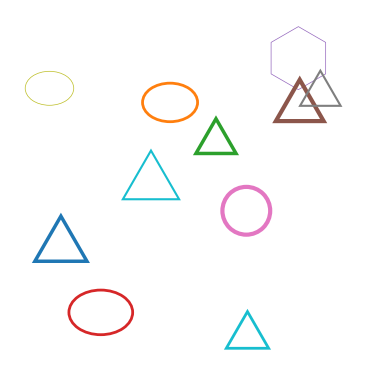[{"shape": "triangle", "thickness": 2.5, "radius": 0.39, "center": [0.158, 0.36]}, {"shape": "oval", "thickness": 2, "radius": 0.36, "center": [0.442, 0.734]}, {"shape": "triangle", "thickness": 2.5, "radius": 0.3, "center": [0.561, 0.631]}, {"shape": "oval", "thickness": 2, "radius": 0.41, "center": [0.262, 0.189]}, {"shape": "hexagon", "thickness": 0.5, "radius": 0.41, "center": [0.775, 0.849]}, {"shape": "triangle", "thickness": 3, "radius": 0.36, "center": [0.779, 0.721]}, {"shape": "circle", "thickness": 3, "radius": 0.31, "center": [0.64, 0.453]}, {"shape": "triangle", "thickness": 1.5, "radius": 0.3, "center": [0.832, 0.756]}, {"shape": "oval", "thickness": 0.5, "radius": 0.32, "center": [0.129, 0.771]}, {"shape": "triangle", "thickness": 2, "radius": 0.32, "center": [0.643, 0.127]}, {"shape": "triangle", "thickness": 1.5, "radius": 0.42, "center": [0.392, 0.525]}]